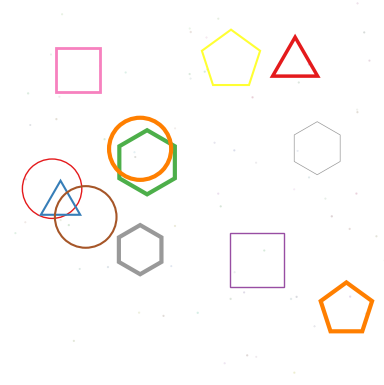[{"shape": "triangle", "thickness": 2.5, "radius": 0.34, "center": [0.767, 0.836]}, {"shape": "circle", "thickness": 1, "radius": 0.39, "center": [0.135, 0.51]}, {"shape": "triangle", "thickness": 1.5, "radius": 0.3, "center": [0.157, 0.472]}, {"shape": "hexagon", "thickness": 3, "radius": 0.42, "center": [0.382, 0.579]}, {"shape": "square", "thickness": 1, "radius": 0.35, "center": [0.668, 0.326]}, {"shape": "circle", "thickness": 3, "radius": 0.4, "center": [0.364, 0.613]}, {"shape": "pentagon", "thickness": 3, "radius": 0.35, "center": [0.9, 0.196]}, {"shape": "pentagon", "thickness": 1.5, "radius": 0.4, "center": [0.6, 0.843]}, {"shape": "circle", "thickness": 1.5, "radius": 0.4, "center": [0.223, 0.437]}, {"shape": "square", "thickness": 2, "radius": 0.29, "center": [0.203, 0.818]}, {"shape": "hexagon", "thickness": 3, "radius": 0.32, "center": [0.364, 0.352]}, {"shape": "hexagon", "thickness": 0.5, "radius": 0.34, "center": [0.824, 0.615]}]